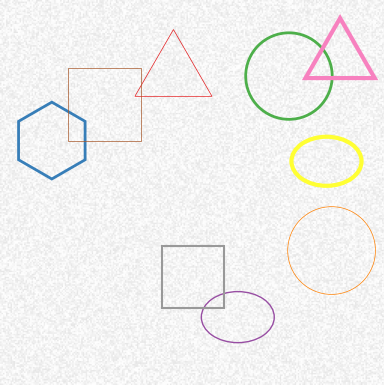[{"shape": "triangle", "thickness": 0.5, "radius": 0.58, "center": [0.45, 0.808]}, {"shape": "hexagon", "thickness": 2, "radius": 0.5, "center": [0.135, 0.635]}, {"shape": "circle", "thickness": 2, "radius": 0.56, "center": [0.751, 0.802]}, {"shape": "oval", "thickness": 1, "radius": 0.47, "center": [0.618, 0.176]}, {"shape": "circle", "thickness": 0.5, "radius": 0.57, "center": [0.861, 0.349]}, {"shape": "oval", "thickness": 3, "radius": 0.46, "center": [0.848, 0.581]}, {"shape": "square", "thickness": 0.5, "radius": 0.48, "center": [0.272, 0.729]}, {"shape": "triangle", "thickness": 3, "radius": 0.52, "center": [0.883, 0.849]}, {"shape": "square", "thickness": 1.5, "radius": 0.41, "center": [0.502, 0.281]}]